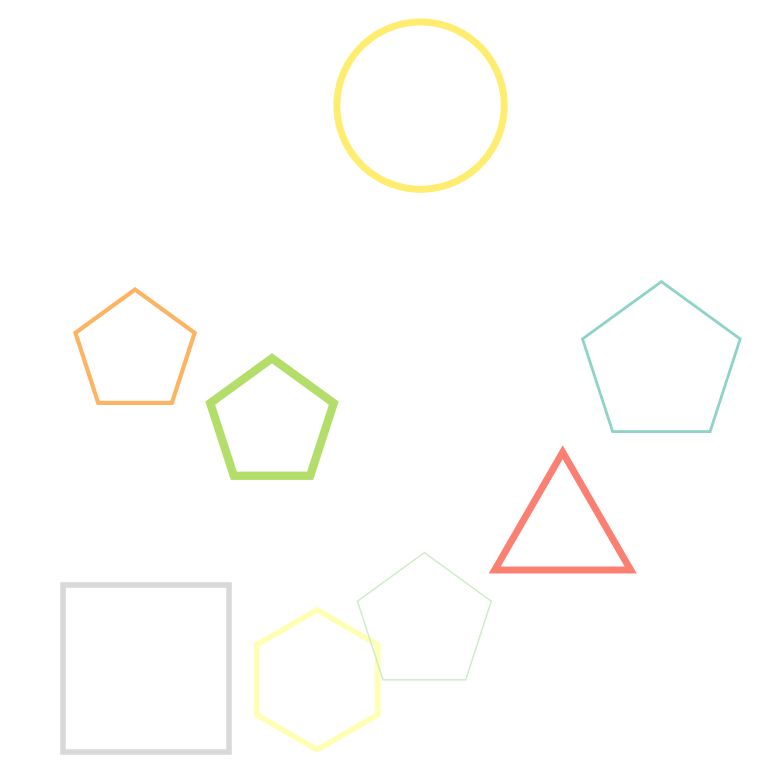[{"shape": "pentagon", "thickness": 1, "radius": 0.54, "center": [0.859, 0.527]}, {"shape": "hexagon", "thickness": 2, "radius": 0.45, "center": [0.412, 0.117]}, {"shape": "triangle", "thickness": 2.5, "radius": 0.51, "center": [0.731, 0.311]}, {"shape": "pentagon", "thickness": 1.5, "radius": 0.41, "center": [0.175, 0.543]}, {"shape": "pentagon", "thickness": 3, "radius": 0.42, "center": [0.353, 0.45]}, {"shape": "square", "thickness": 2, "radius": 0.54, "center": [0.189, 0.132]}, {"shape": "pentagon", "thickness": 0.5, "radius": 0.46, "center": [0.551, 0.191]}, {"shape": "circle", "thickness": 2.5, "radius": 0.54, "center": [0.546, 0.863]}]